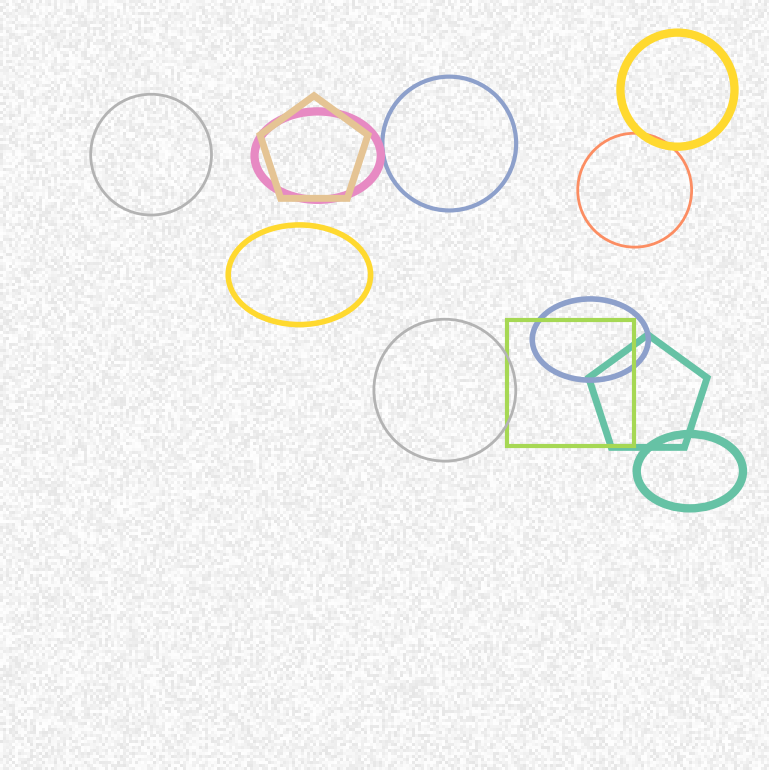[{"shape": "pentagon", "thickness": 2.5, "radius": 0.4, "center": [0.841, 0.484]}, {"shape": "oval", "thickness": 3, "radius": 0.34, "center": [0.896, 0.388]}, {"shape": "circle", "thickness": 1, "radius": 0.37, "center": [0.824, 0.753]}, {"shape": "oval", "thickness": 2, "radius": 0.38, "center": [0.767, 0.559]}, {"shape": "circle", "thickness": 1.5, "radius": 0.43, "center": [0.583, 0.814]}, {"shape": "oval", "thickness": 3, "radius": 0.41, "center": [0.413, 0.798]}, {"shape": "square", "thickness": 1.5, "radius": 0.41, "center": [0.741, 0.503]}, {"shape": "circle", "thickness": 3, "radius": 0.37, "center": [0.88, 0.884]}, {"shape": "oval", "thickness": 2, "radius": 0.46, "center": [0.389, 0.643]}, {"shape": "pentagon", "thickness": 2.5, "radius": 0.37, "center": [0.408, 0.802]}, {"shape": "circle", "thickness": 1, "radius": 0.46, "center": [0.578, 0.493]}, {"shape": "circle", "thickness": 1, "radius": 0.39, "center": [0.196, 0.799]}]